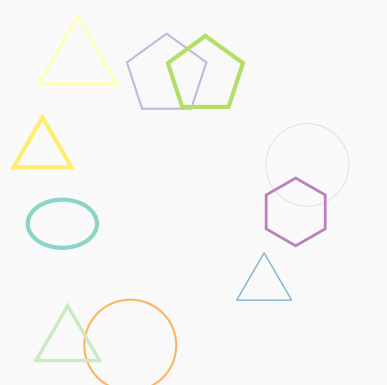[{"shape": "oval", "thickness": 3, "radius": 0.45, "center": [0.161, 0.419]}, {"shape": "triangle", "thickness": 2, "radius": 0.58, "center": [0.201, 0.842]}, {"shape": "pentagon", "thickness": 1.5, "radius": 0.54, "center": [0.43, 0.805]}, {"shape": "triangle", "thickness": 1, "radius": 0.41, "center": [0.682, 0.261]}, {"shape": "circle", "thickness": 1.5, "radius": 0.59, "center": [0.336, 0.103]}, {"shape": "pentagon", "thickness": 3, "radius": 0.51, "center": [0.53, 0.805]}, {"shape": "circle", "thickness": 0.5, "radius": 0.54, "center": [0.793, 0.572]}, {"shape": "hexagon", "thickness": 2, "radius": 0.44, "center": [0.763, 0.45]}, {"shape": "triangle", "thickness": 2.5, "radius": 0.47, "center": [0.175, 0.111]}, {"shape": "triangle", "thickness": 3, "radius": 0.43, "center": [0.11, 0.609]}]